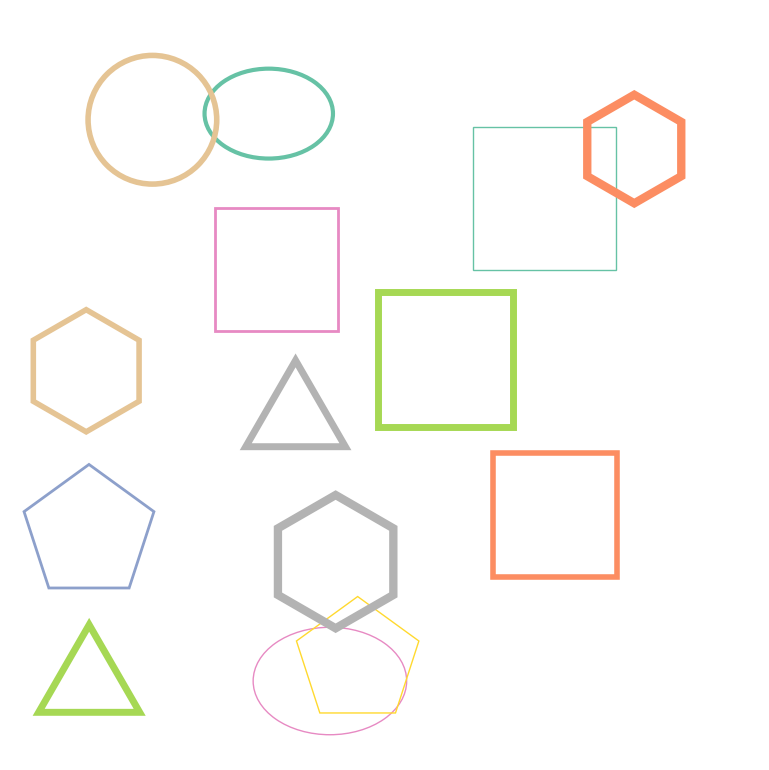[{"shape": "oval", "thickness": 1.5, "radius": 0.42, "center": [0.349, 0.852]}, {"shape": "square", "thickness": 0.5, "radius": 0.46, "center": [0.707, 0.742]}, {"shape": "square", "thickness": 2, "radius": 0.4, "center": [0.721, 0.331]}, {"shape": "hexagon", "thickness": 3, "radius": 0.35, "center": [0.824, 0.806]}, {"shape": "pentagon", "thickness": 1, "radius": 0.44, "center": [0.116, 0.308]}, {"shape": "oval", "thickness": 0.5, "radius": 0.5, "center": [0.428, 0.116]}, {"shape": "square", "thickness": 1, "radius": 0.4, "center": [0.359, 0.65]}, {"shape": "triangle", "thickness": 2.5, "radius": 0.38, "center": [0.116, 0.113]}, {"shape": "square", "thickness": 2.5, "radius": 0.44, "center": [0.579, 0.533]}, {"shape": "pentagon", "thickness": 0.5, "radius": 0.42, "center": [0.464, 0.142]}, {"shape": "hexagon", "thickness": 2, "radius": 0.4, "center": [0.112, 0.518]}, {"shape": "circle", "thickness": 2, "radius": 0.42, "center": [0.198, 0.844]}, {"shape": "hexagon", "thickness": 3, "radius": 0.43, "center": [0.436, 0.271]}, {"shape": "triangle", "thickness": 2.5, "radius": 0.37, "center": [0.384, 0.457]}]